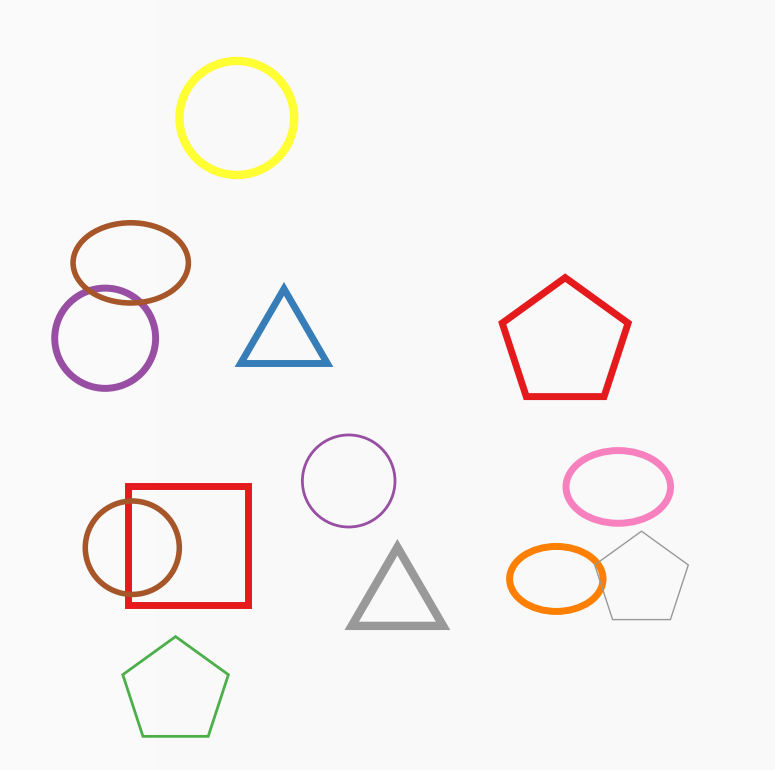[{"shape": "pentagon", "thickness": 2.5, "radius": 0.43, "center": [0.729, 0.554]}, {"shape": "square", "thickness": 2.5, "radius": 0.39, "center": [0.243, 0.292]}, {"shape": "triangle", "thickness": 2.5, "radius": 0.32, "center": [0.366, 0.56]}, {"shape": "pentagon", "thickness": 1, "radius": 0.36, "center": [0.227, 0.102]}, {"shape": "circle", "thickness": 1, "radius": 0.3, "center": [0.45, 0.375]}, {"shape": "circle", "thickness": 2.5, "radius": 0.33, "center": [0.136, 0.561]}, {"shape": "oval", "thickness": 2.5, "radius": 0.3, "center": [0.718, 0.248]}, {"shape": "circle", "thickness": 3, "radius": 0.37, "center": [0.306, 0.847]}, {"shape": "oval", "thickness": 2, "radius": 0.37, "center": [0.169, 0.659]}, {"shape": "circle", "thickness": 2, "radius": 0.3, "center": [0.171, 0.289]}, {"shape": "oval", "thickness": 2.5, "radius": 0.34, "center": [0.798, 0.368]}, {"shape": "pentagon", "thickness": 0.5, "radius": 0.32, "center": [0.828, 0.247]}, {"shape": "triangle", "thickness": 3, "radius": 0.34, "center": [0.513, 0.221]}]